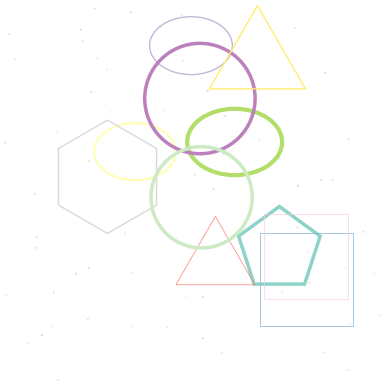[{"shape": "pentagon", "thickness": 2.5, "radius": 0.56, "center": [0.726, 0.352]}, {"shape": "oval", "thickness": 1.5, "radius": 0.53, "center": [0.35, 0.606]}, {"shape": "oval", "thickness": 1, "radius": 0.54, "center": [0.496, 0.881]}, {"shape": "triangle", "thickness": 0.5, "radius": 0.59, "center": [0.559, 0.32]}, {"shape": "square", "thickness": 0.5, "radius": 0.6, "center": [0.796, 0.273]}, {"shape": "oval", "thickness": 3, "radius": 0.62, "center": [0.61, 0.631]}, {"shape": "square", "thickness": 0.5, "radius": 0.55, "center": [0.795, 0.334]}, {"shape": "hexagon", "thickness": 1, "radius": 0.74, "center": [0.279, 0.541]}, {"shape": "circle", "thickness": 2.5, "radius": 0.72, "center": [0.519, 0.744]}, {"shape": "circle", "thickness": 2.5, "radius": 0.66, "center": [0.524, 0.488]}, {"shape": "triangle", "thickness": 1, "radius": 0.72, "center": [0.669, 0.841]}]